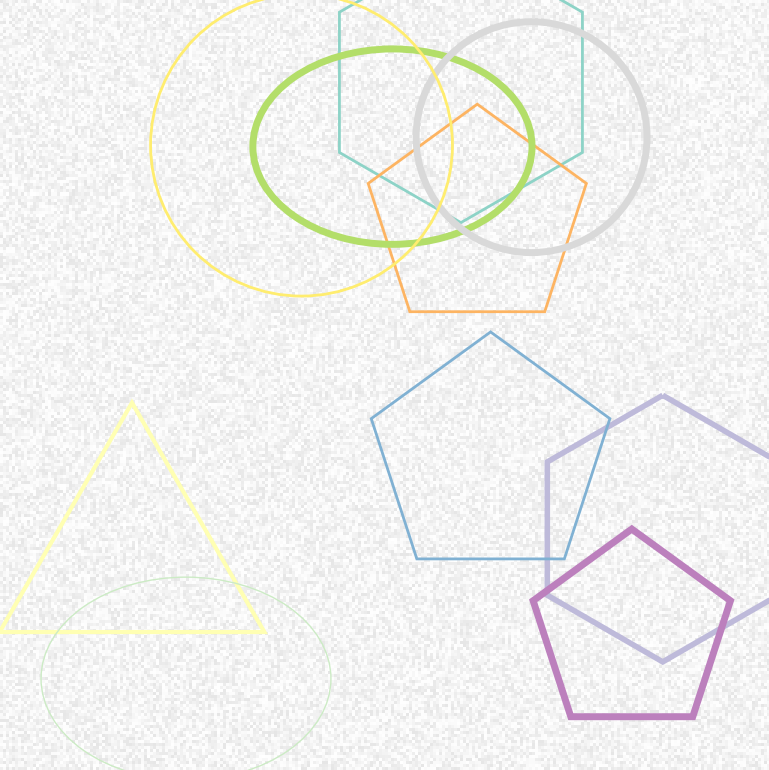[{"shape": "hexagon", "thickness": 1, "radius": 0.91, "center": [0.599, 0.893]}, {"shape": "triangle", "thickness": 1.5, "radius": 0.99, "center": [0.171, 0.278]}, {"shape": "hexagon", "thickness": 2, "radius": 0.87, "center": [0.861, 0.314]}, {"shape": "pentagon", "thickness": 1, "radius": 0.81, "center": [0.637, 0.406]}, {"shape": "pentagon", "thickness": 1, "radius": 0.74, "center": [0.62, 0.716]}, {"shape": "oval", "thickness": 2.5, "radius": 0.91, "center": [0.51, 0.81]}, {"shape": "circle", "thickness": 2.5, "radius": 0.75, "center": [0.69, 0.822]}, {"shape": "pentagon", "thickness": 2.5, "radius": 0.67, "center": [0.82, 0.178]}, {"shape": "oval", "thickness": 0.5, "radius": 0.94, "center": [0.242, 0.119]}, {"shape": "circle", "thickness": 1, "radius": 0.98, "center": [0.392, 0.812]}]